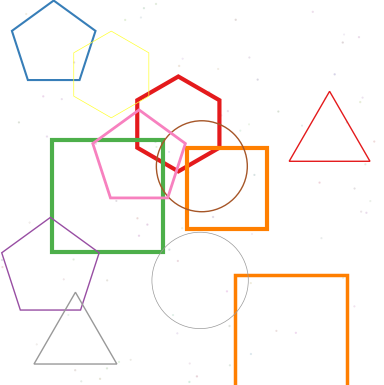[{"shape": "hexagon", "thickness": 3, "radius": 0.62, "center": [0.463, 0.678]}, {"shape": "triangle", "thickness": 1, "radius": 0.61, "center": [0.856, 0.642]}, {"shape": "pentagon", "thickness": 1.5, "radius": 0.57, "center": [0.139, 0.884]}, {"shape": "square", "thickness": 3, "radius": 0.73, "center": [0.279, 0.49]}, {"shape": "pentagon", "thickness": 1, "radius": 0.67, "center": [0.131, 0.302]}, {"shape": "square", "thickness": 3, "radius": 0.52, "center": [0.59, 0.51]}, {"shape": "square", "thickness": 2.5, "radius": 0.73, "center": [0.756, 0.14]}, {"shape": "hexagon", "thickness": 0.5, "radius": 0.56, "center": [0.289, 0.807]}, {"shape": "circle", "thickness": 1, "radius": 0.59, "center": [0.524, 0.568]}, {"shape": "pentagon", "thickness": 2, "radius": 0.63, "center": [0.361, 0.588]}, {"shape": "triangle", "thickness": 1, "radius": 0.62, "center": [0.196, 0.117]}, {"shape": "circle", "thickness": 0.5, "radius": 0.63, "center": [0.52, 0.272]}]